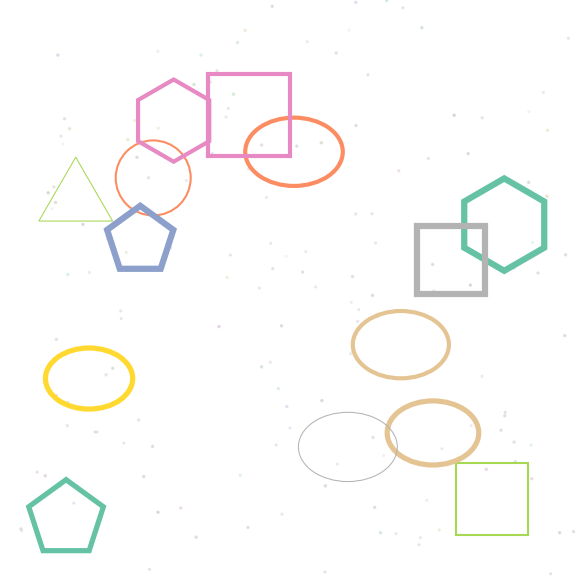[{"shape": "pentagon", "thickness": 2.5, "radius": 0.34, "center": [0.114, 0.101]}, {"shape": "hexagon", "thickness": 3, "radius": 0.4, "center": [0.873, 0.61]}, {"shape": "oval", "thickness": 2, "radius": 0.42, "center": [0.509, 0.736]}, {"shape": "circle", "thickness": 1, "radius": 0.32, "center": [0.265, 0.691]}, {"shape": "pentagon", "thickness": 3, "radius": 0.3, "center": [0.243, 0.582]}, {"shape": "hexagon", "thickness": 2, "radius": 0.36, "center": [0.301, 0.79]}, {"shape": "square", "thickness": 2, "radius": 0.35, "center": [0.431, 0.8]}, {"shape": "square", "thickness": 1, "radius": 0.31, "center": [0.852, 0.136]}, {"shape": "triangle", "thickness": 0.5, "radius": 0.37, "center": [0.131, 0.653]}, {"shape": "oval", "thickness": 2.5, "radius": 0.38, "center": [0.154, 0.344]}, {"shape": "oval", "thickness": 2.5, "radius": 0.4, "center": [0.75, 0.249]}, {"shape": "oval", "thickness": 2, "radius": 0.42, "center": [0.694, 0.402]}, {"shape": "square", "thickness": 3, "radius": 0.29, "center": [0.781, 0.548]}, {"shape": "oval", "thickness": 0.5, "radius": 0.43, "center": [0.602, 0.225]}]